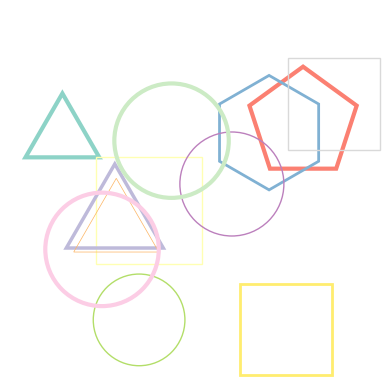[{"shape": "triangle", "thickness": 3, "radius": 0.55, "center": [0.162, 0.647]}, {"shape": "square", "thickness": 1, "radius": 0.69, "center": [0.387, 0.454]}, {"shape": "triangle", "thickness": 2.5, "radius": 0.73, "center": [0.298, 0.429]}, {"shape": "pentagon", "thickness": 3, "radius": 0.73, "center": [0.787, 0.68]}, {"shape": "hexagon", "thickness": 2, "radius": 0.74, "center": [0.699, 0.655]}, {"shape": "triangle", "thickness": 0.5, "radius": 0.64, "center": [0.302, 0.409]}, {"shape": "circle", "thickness": 1, "radius": 0.6, "center": [0.361, 0.169]}, {"shape": "circle", "thickness": 3, "radius": 0.74, "center": [0.265, 0.352]}, {"shape": "square", "thickness": 1, "radius": 0.6, "center": [0.866, 0.729]}, {"shape": "circle", "thickness": 1, "radius": 0.68, "center": [0.602, 0.522]}, {"shape": "circle", "thickness": 3, "radius": 0.74, "center": [0.446, 0.635]}, {"shape": "square", "thickness": 2, "radius": 0.59, "center": [0.743, 0.144]}]